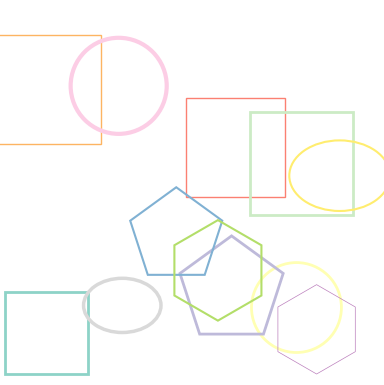[{"shape": "square", "thickness": 2, "radius": 0.53, "center": [0.121, 0.136]}, {"shape": "circle", "thickness": 2, "radius": 0.58, "center": [0.77, 0.201]}, {"shape": "pentagon", "thickness": 2, "radius": 0.7, "center": [0.601, 0.246]}, {"shape": "square", "thickness": 1, "radius": 0.64, "center": [0.612, 0.617]}, {"shape": "pentagon", "thickness": 1.5, "radius": 0.63, "center": [0.458, 0.388]}, {"shape": "square", "thickness": 1, "radius": 0.71, "center": [0.12, 0.767]}, {"shape": "hexagon", "thickness": 1.5, "radius": 0.65, "center": [0.566, 0.298]}, {"shape": "circle", "thickness": 3, "radius": 0.62, "center": [0.308, 0.777]}, {"shape": "oval", "thickness": 2.5, "radius": 0.5, "center": [0.318, 0.207]}, {"shape": "hexagon", "thickness": 0.5, "radius": 0.58, "center": [0.822, 0.145]}, {"shape": "square", "thickness": 2, "radius": 0.67, "center": [0.783, 0.575]}, {"shape": "oval", "thickness": 1.5, "radius": 0.65, "center": [0.882, 0.544]}]